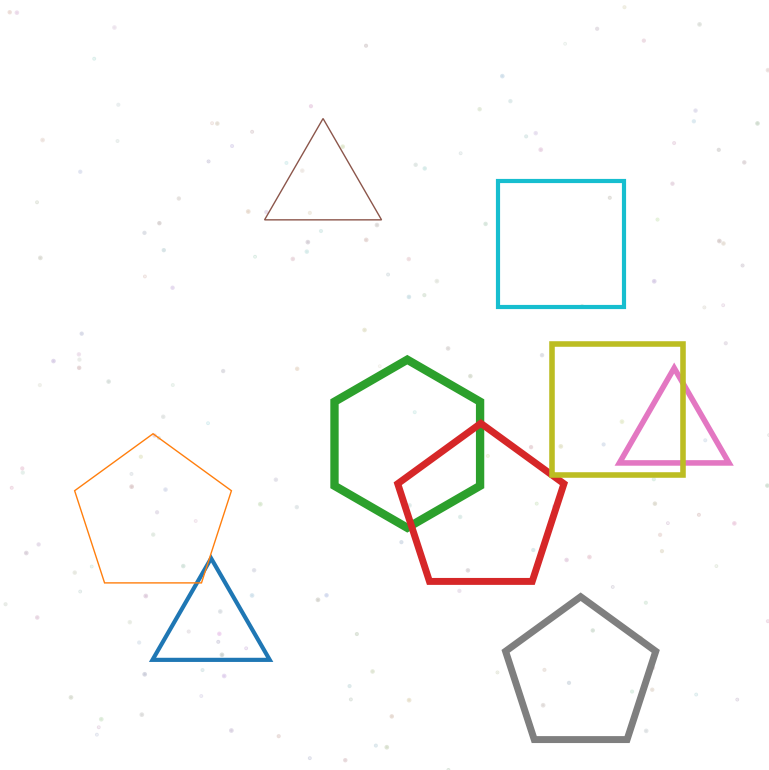[{"shape": "triangle", "thickness": 1.5, "radius": 0.44, "center": [0.274, 0.187]}, {"shape": "pentagon", "thickness": 0.5, "radius": 0.54, "center": [0.199, 0.33]}, {"shape": "hexagon", "thickness": 3, "radius": 0.55, "center": [0.529, 0.424]}, {"shape": "pentagon", "thickness": 2.5, "radius": 0.57, "center": [0.624, 0.337]}, {"shape": "triangle", "thickness": 0.5, "radius": 0.44, "center": [0.42, 0.758]}, {"shape": "triangle", "thickness": 2, "radius": 0.41, "center": [0.876, 0.44]}, {"shape": "pentagon", "thickness": 2.5, "radius": 0.51, "center": [0.754, 0.122]}, {"shape": "square", "thickness": 2, "radius": 0.43, "center": [0.802, 0.468]}, {"shape": "square", "thickness": 1.5, "radius": 0.41, "center": [0.729, 0.683]}]